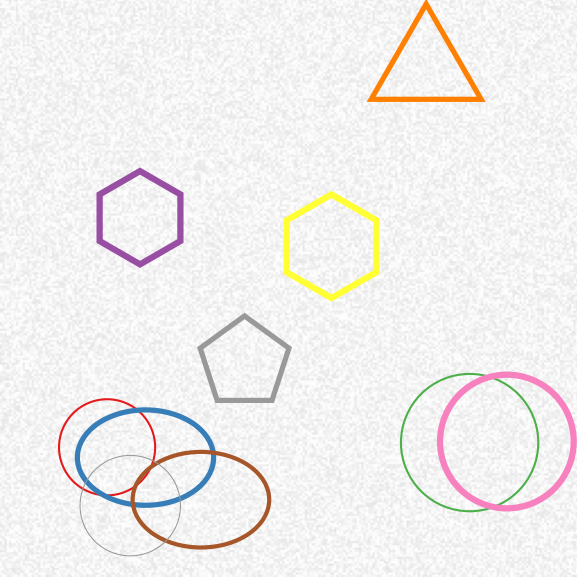[{"shape": "circle", "thickness": 1, "radius": 0.42, "center": [0.185, 0.225]}, {"shape": "oval", "thickness": 2.5, "radius": 0.59, "center": [0.252, 0.207]}, {"shape": "circle", "thickness": 1, "radius": 0.59, "center": [0.813, 0.233]}, {"shape": "hexagon", "thickness": 3, "radius": 0.4, "center": [0.242, 0.622]}, {"shape": "triangle", "thickness": 2.5, "radius": 0.55, "center": [0.738, 0.882]}, {"shape": "hexagon", "thickness": 3, "radius": 0.45, "center": [0.574, 0.573]}, {"shape": "oval", "thickness": 2, "radius": 0.59, "center": [0.348, 0.134]}, {"shape": "circle", "thickness": 3, "radius": 0.58, "center": [0.878, 0.235]}, {"shape": "circle", "thickness": 0.5, "radius": 0.43, "center": [0.226, 0.124]}, {"shape": "pentagon", "thickness": 2.5, "radius": 0.4, "center": [0.423, 0.371]}]